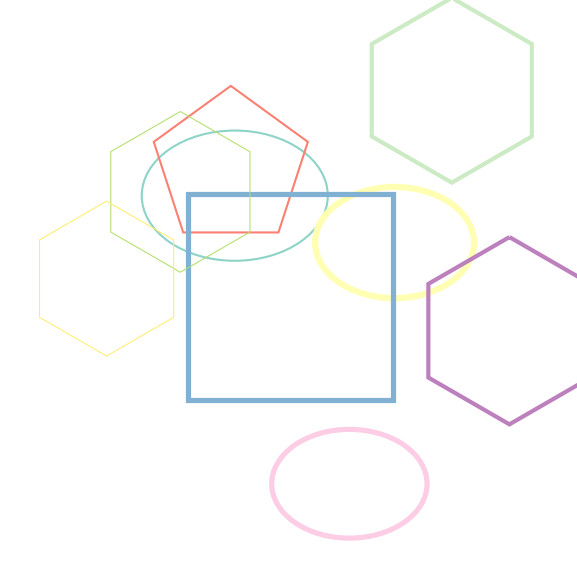[{"shape": "oval", "thickness": 1, "radius": 0.81, "center": [0.406, 0.66]}, {"shape": "oval", "thickness": 3, "radius": 0.69, "center": [0.683, 0.579]}, {"shape": "pentagon", "thickness": 1, "radius": 0.7, "center": [0.4, 0.71]}, {"shape": "square", "thickness": 2.5, "radius": 0.89, "center": [0.503, 0.485]}, {"shape": "hexagon", "thickness": 0.5, "radius": 0.7, "center": [0.312, 0.667]}, {"shape": "oval", "thickness": 2.5, "radius": 0.67, "center": [0.605, 0.161]}, {"shape": "hexagon", "thickness": 2, "radius": 0.81, "center": [0.882, 0.426]}, {"shape": "hexagon", "thickness": 2, "radius": 0.8, "center": [0.782, 0.843]}, {"shape": "hexagon", "thickness": 0.5, "radius": 0.67, "center": [0.185, 0.517]}]